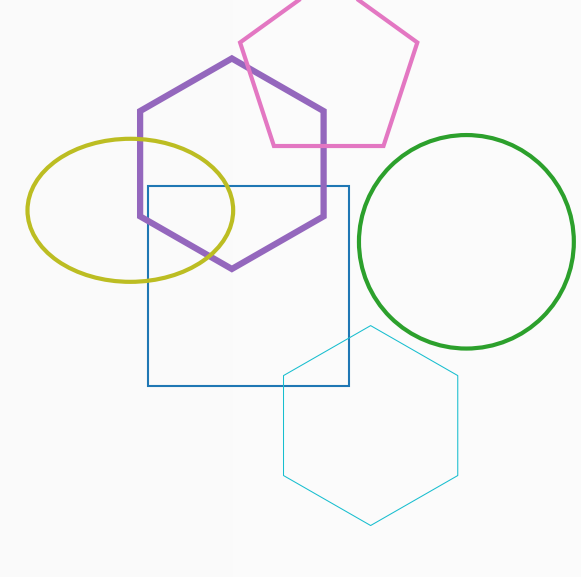[{"shape": "square", "thickness": 1, "radius": 0.87, "center": [0.427, 0.503]}, {"shape": "circle", "thickness": 2, "radius": 0.92, "center": [0.802, 0.58]}, {"shape": "hexagon", "thickness": 3, "radius": 0.91, "center": [0.399, 0.716]}, {"shape": "pentagon", "thickness": 2, "radius": 0.8, "center": [0.566, 0.876]}, {"shape": "oval", "thickness": 2, "radius": 0.88, "center": [0.224, 0.635]}, {"shape": "hexagon", "thickness": 0.5, "radius": 0.87, "center": [0.638, 0.262]}]